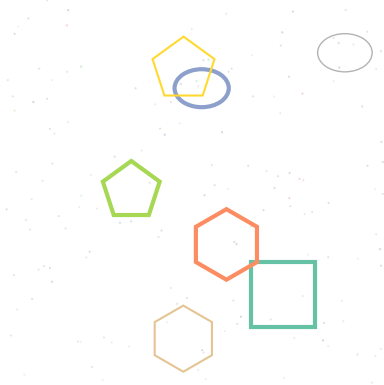[{"shape": "square", "thickness": 3, "radius": 0.42, "center": [0.735, 0.235]}, {"shape": "hexagon", "thickness": 3, "radius": 0.46, "center": [0.588, 0.365]}, {"shape": "oval", "thickness": 3, "radius": 0.35, "center": [0.524, 0.771]}, {"shape": "pentagon", "thickness": 3, "radius": 0.39, "center": [0.341, 0.504]}, {"shape": "pentagon", "thickness": 1.5, "radius": 0.42, "center": [0.477, 0.82]}, {"shape": "hexagon", "thickness": 1.5, "radius": 0.43, "center": [0.476, 0.12]}, {"shape": "oval", "thickness": 1, "radius": 0.35, "center": [0.896, 0.863]}]